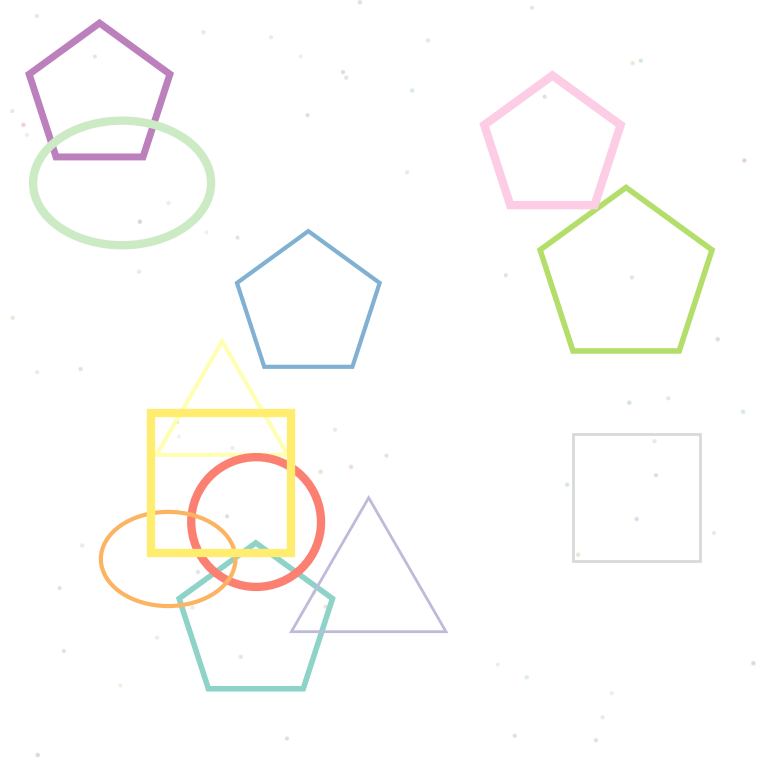[{"shape": "pentagon", "thickness": 2, "radius": 0.52, "center": [0.332, 0.19]}, {"shape": "triangle", "thickness": 1.5, "radius": 0.49, "center": [0.288, 0.458]}, {"shape": "triangle", "thickness": 1, "radius": 0.58, "center": [0.479, 0.238]}, {"shape": "circle", "thickness": 3, "radius": 0.42, "center": [0.333, 0.322]}, {"shape": "pentagon", "thickness": 1.5, "radius": 0.49, "center": [0.4, 0.602]}, {"shape": "oval", "thickness": 1.5, "radius": 0.44, "center": [0.218, 0.274]}, {"shape": "pentagon", "thickness": 2, "radius": 0.59, "center": [0.813, 0.639]}, {"shape": "pentagon", "thickness": 3, "radius": 0.47, "center": [0.717, 0.809]}, {"shape": "square", "thickness": 1, "radius": 0.41, "center": [0.827, 0.354]}, {"shape": "pentagon", "thickness": 2.5, "radius": 0.48, "center": [0.129, 0.874]}, {"shape": "oval", "thickness": 3, "radius": 0.58, "center": [0.159, 0.762]}, {"shape": "square", "thickness": 3, "radius": 0.45, "center": [0.287, 0.373]}]